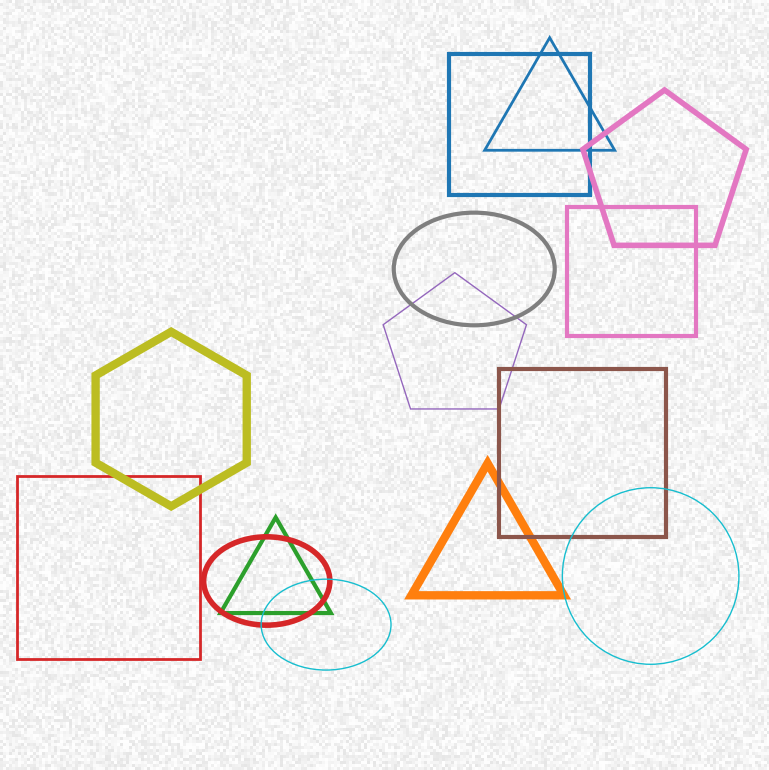[{"shape": "triangle", "thickness": 1, "radius": 0.49, "center": [0.714, 0.854]}, {"shape": "square", "thickness": 1.5, "radius": 0.46, "center": [0.675, 0.838]}, {"shape": "triangle", "thickness": 3, "radius": 0.57, "center": [0.633, 0.284]}, {"shape": "triangle", "thickness": 1.5, "radius": 0.41, "center": [0.358, 0.245]}, {"shape": "oval", "thickness": 2, "radius": 0.41, "center": [0.346, 0.245]}, {"shape": "square", "thickness": 1, "radius": 0.59, "center": [0.141, 0.264]}, {"shape": "pentagon", "thickness": 0.5, "radius": 0.49, "center": [0.591, 0.548]}, {"shape": "square", "thickness": 1.5, "radius": 0.54, "center": [0.756, 0.412]}, {"shape": "pentagon", "thickness": 2, "radius": 0.56, "center": [0.863, 0.772]}, {"shape": "square", "thickness": 1.5, "radius": 0.42, "center": [0.821, 0.647]}, {"shape": "oval", "thickness": 1.5, "radius": 0.52, "center": [0.616, 0.651]}, {"shape": "hexagon", "thickness": 3, "radius": 0.57, "center": [0.222, 0.456]}, {"shape": "circle", "thickness": 0.5, "radius": 0.57, "center": [0.845, 0.252]}, {"shape": "oval", "thickness": 0.5, "radius": 0.42, "center": [0.423, 0.189]}]